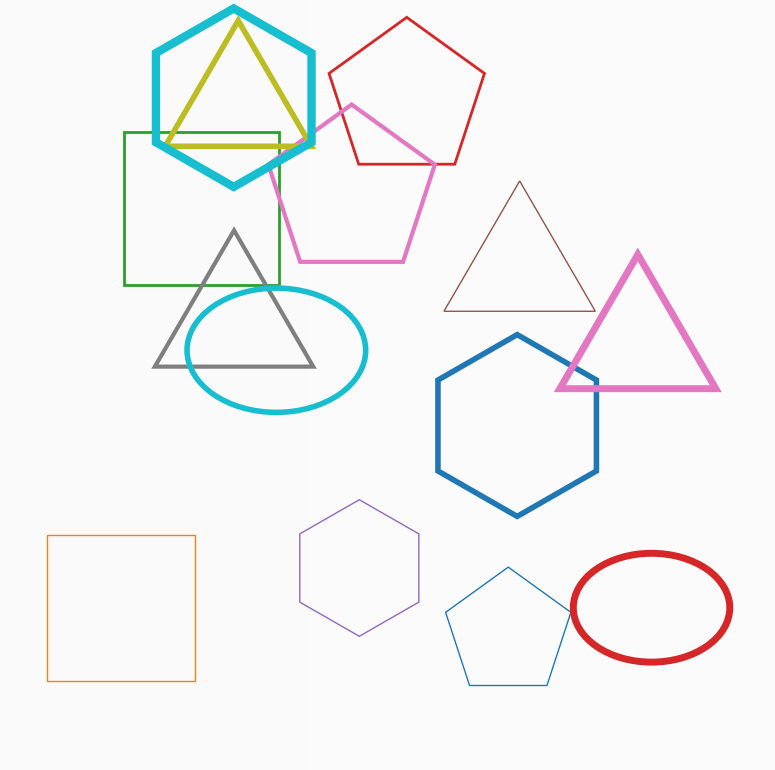[{"shape": "pentagon", "thickness": 0.5, "radius": 0.42, "center": [0.656, 0.178]}, {"shape": "hexagon", "thickness": 2, "radius": 0.59, "center": [0.667, 0.447]}, {"shape": "square", "thickness": 0.5, "radius": 0.48, "center": [0.156, 0.21]}, {"shape": "square", "thickness": 1, "radius": 0.5, "center": [0.26, 0.729]}, {"shape": "pentagon", "thickness": 1, "radius": 0.53, "center": [0.525, 0.872]}, {"shape": "oval", "thickness": 2.5, "radius": 0.5, "center": [0.841, 0.211]}, {"shape": "hexagon", "thickness": 0.5, "radius": 0.44, "center": [0.464, 0.262]}, {"shape": "triangle", "thickness": 0.5, "radius": 0.56, "center": [0.671, 0.652]}, {"shape": "triangle", "thickness": 2.5, "radius": 0.58, "center": [0.823, 0.553]}, {"shape": "pentagon", "thickness": 1.5, "radius": 0.56, "center": [0.454, 0.751]}, {"shape": "triangle", "thickness": 1.5, "radius": 0.59, "center": [0.302, 0.583]}, {"shape": "triangle", "thickness": 2, "radius": 0.54, "center": [0.307, 0.864]}, {"shape": "hexagon", "thickness": 3, "radius": 0.58, "center": [0.302, 0.873]}, {"shape": "oval", "thickness": 2, "radius": 0.58, "center": [0.357, 0.545]}]